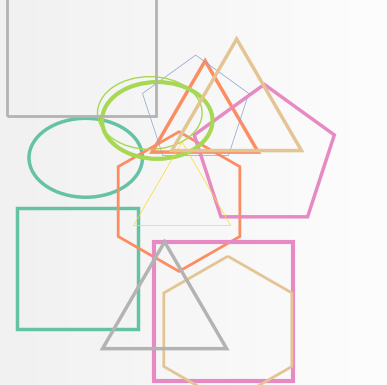[{"shape": "square", "thickness": 2.5, "radius": 0.78, "center": [0.2, 0.303]}, {"shape": "oval", "thickness": 2.5, "radius": 0.73, "center": [0.221, 0.59]}, {"shape": "triangle", "thickness": 2.5, "radius": 0.79, "center": [0.529, 0.684]}, {"shape": "hexagon", "thickness": 2, "radius": 0.91, "center": [0.462, 0.476]}, {"shape": "pentagon", "thickness": 0.5, "radius": 0.72, "center": [0.505, 0.713]}, {"shape": "square", "thickness": 3, "radius": 0.9, "center": [0.576, 0.191]}, {"shape": "pentagon", "thickness": 2.5, "radius": 0.95, "center": [0.682, 0.591]}, {"shape": "oval", "thickness": 1, "radius": 0.67, "center": [0.387, 0.707]}, {"shape": "oval", "thickness": 3, "radius": 0.71, "center": [0.406, 0.687]}, {"shape": "triangle", "thickness": 0.5, "radius": 0.72, "center": [0.47, 0.487]}, {"shape": "triangle", "thickness": 2.5, "radius": 0.97, "center": [0.611, 0.705]}, {"shape": "hexagon", "thickness": 2, "radius": 0.95, "center": [0.588, 0.144]}, {"shape": "triangle", "thickness": 2.5, "radius": 0.92, "center": [0.425, 0.187]}, {"shape": "square", "thickness": 2, "radius": 0.96, "center": [0.211, 0.892]}]